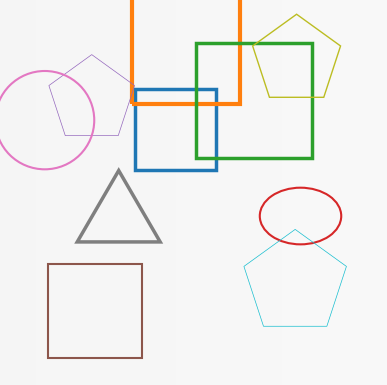[{"shape": "square", "thickness": 2.5, "radius": 0.53, "center": [0.453, 0.665]}, {"shape": "square", "thickness": 3, "radius": 0.7, "center": [0.48, 0.868]}, {"shape": "square", "thickness": 2.5, "radius": 0.74, "center": [0.655, 0.739]}, {"shape": "oval", "thickness": 1.5, "radius": 0.53, "center": [0.776, 0.439]}, {"shape": "pentagon", "thickness": 0.5, "radius": 0.58, "center": [0.237, 0.742]}, {"shape": "square", "thickness": 1.5, "radius": 0.61, "center": [0.246, 0.193]}, {"shape": "circle", "thickness": 1.5, "radius": 0.64, "center": [0.116, 0.688]}, {"shape": "triangle", "thickness": 2.5, "radius": 0.62, "center": [0.306, 0.433]}, {"shape": "pentagon", "thickness": 1, "radius": 0.6, "center": [0.765, 0.844]}, {"shape": "pentagon", "thickness": 0.5, "radius": 0.7, "center": [0.762, 0.265]}]